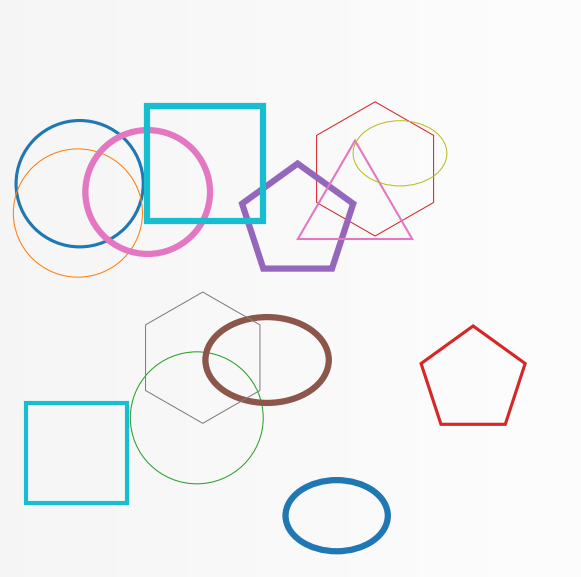[{"shape": "circle", "thickness": 1.5, "radius": 0.55, "center": [0.137, 0.681]}, {"shape": "oval", "thickness": 3, "radius": 0.44, "center": [0.579, 0.106]}, {"shape": "circle", "thickness": 0.5, "radius": 0.56, "center": [0.134, 0.63]}, {"shape": "circle", "thickness": 0.5, "radius": 0.57, "center": [0.339, 0.276]}, {"shape": "pentagon", "thickness": 1.5, "radius": 0.47, "center": [0.814, 0.341]}, {"shape": "hexagon", "thickness": 0.5, "radius": 0.58, "center": [0.645, 0.707]}, {"shape": "pentagon", "thickness": 3, "radius": 0.5, "center": [0.512, 0.615]}, {"shape": "oval", "thickness": 3, "radius": 0.53, "center": [0.46, 0.376]}, {"shape": "triangle", "thickness": 1, "radius": 0.57, "center": [0.611, 0.642]}, {"shape": "circle", "thickness": 3, "radius": 0.54, "center": [0.254, 0.667]}, {"shape": "hexagon", "thickness": 0.5, "radius": 0.57, "center": [0.349, 0.38]}, {"shape": "oval", "thickness": 0.5, "radius": 0.4, "center": [0.688, 0.734]}, {"shape": "square", "thickness": 2, "radius": 0.43, "center": [0.132, 0.215]}, {"shape": "square", "thickness": 3, "radius": 0.5, "center": [0.353, 0.716]}]